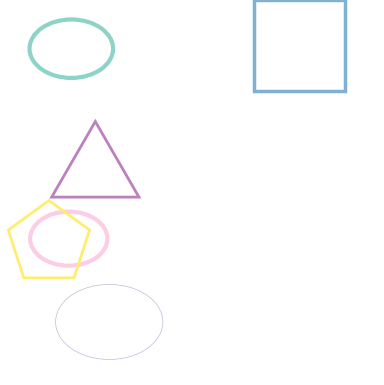[{"shape": "oval", "thickness": 3, "radius": 0.54, "center": [0.185, 0.874]}, {"shape": "oval", "thickness": 0.5, "radius": 0.7, "center": [0.284, 0.164]}, {"shape": "square", "thickness": 2.5, "radius": 0.59, "center": [0.779, 0.882]}, {"shape": "oval", "thickness": 3, "radius": 0.5, "center": [0.179, 0.38]}, {"shape": "triangle", "thickness": 2, "radius": 0.65, "center": [0.248, 0.553]}, {"shape": "pentagon", "thickness": 2, "radius": 0.56, "center": [0.127, 0.368]}]